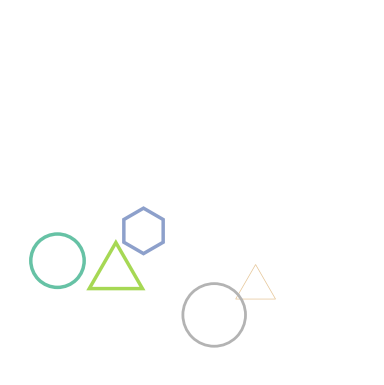[{"shape": "circle", "thickness": 2.5, "radius": 0.35, "center": [0.149, 0.323]}, {"shape": "hexagon", "thickness": 2.5, "radius": 0.29, "center": [0.373, 0.4]}, {"shape": "triangle", "thickness": 2.5, "radius": 0.4, "center": [0.301, 0.29]}, {"shape": "triangle", "thickness": 0.5, "radius": 0.3, "center": [0.664, 0.253]}, {"shape": "circle", "thickness": 2, "radius": 0.41, "center": [0.556, 0.182]}]